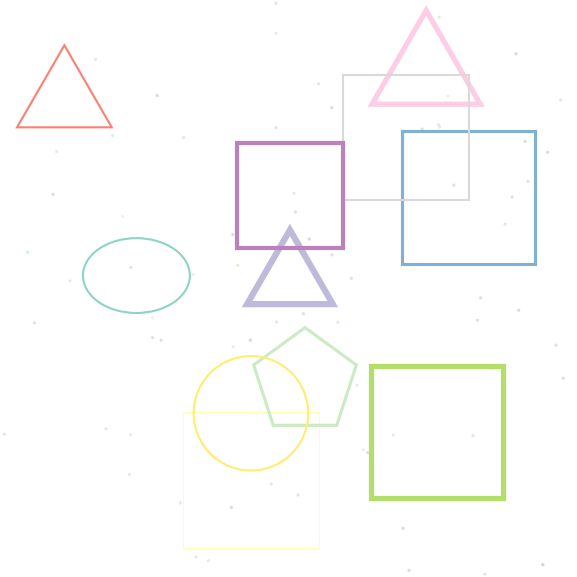[{"shape": "oval", "thickness": 1, "radius": 0.46, "center": [0.236, 0.522]}, {"shape": "square", "thickness": 0.5, "radius": 0.59, "center": [0.434, 0.168]}, {"shape": "triangle", "thickness": 3, "radius": 0.43, "center": [0.502, 0.515]}, {"shape": "triangle", "thickness": 1, "radius": 0.47, "center": [0.111, 0.826]}, {"shape": "square", "thickness": 1.5, "radius": 0.57, "center": [0.812, 0.657]}, {"shape": "square", "thickness": 2.5, "radius": 0.57, "center": [0.756, 0.252]}, {"shape": "triangle", "thickness": 2.5, "radius": 0.54, "center": [0.738, 0.873]}, {"shape": "square", "thickness": 1, "radius": 0.54, "center": [0.703, 0.761]}, {"shape": "square", "thickness": 2, "radius": 0.46, "center": [0.502, 0.661]}, {"shape": "pentagon", "thickness": 1.5, "radius": 0.47, "center": [0.528, 0.338]}, {"shape": "circle", "thickness": 1, "radius": 0.5, "center": [0.434, 0.283]}]